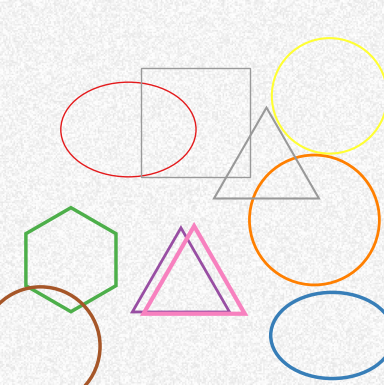[{"shape": "oval", "thickness": 1, "radius": 0.88, "center": [0.334, 0.664]}, {"shape": "oval", "thickness": 2.5, "radius": 0.8, "center": [0.863, 0.129]}, {"shape": "hexagon", "thickness": 2.5, "radius": 0.68, "center": [0.184, 0.326]}, {"shape": "triangle", "thickness": 2, "radius": 0.73, "center": [0.47, 0.263]}, {"shape": "circle", "thickness": 2, "radius": 0.84, "center": [0.817, 0.429]}, {"shape": "circle", "thickness": 1.5, "radius": 0.75, "center": [0.856, 0.751]}, {"shape": "circle", "thickness": 2.5, "radius": 0.77, "center": [0.106, 0.101]}, {"shape": "triangle", "thickness": 3, "radius": 0.76, "center": [0.504, 0.261]}, {"shape": "square", "thickness": 1, "radius": 0.7, "center": [0.507, 0.681]}, {"shape": "triangle", "thickness": 1.5, "radius": 0.79, "center": [0.692, 0.563]}]